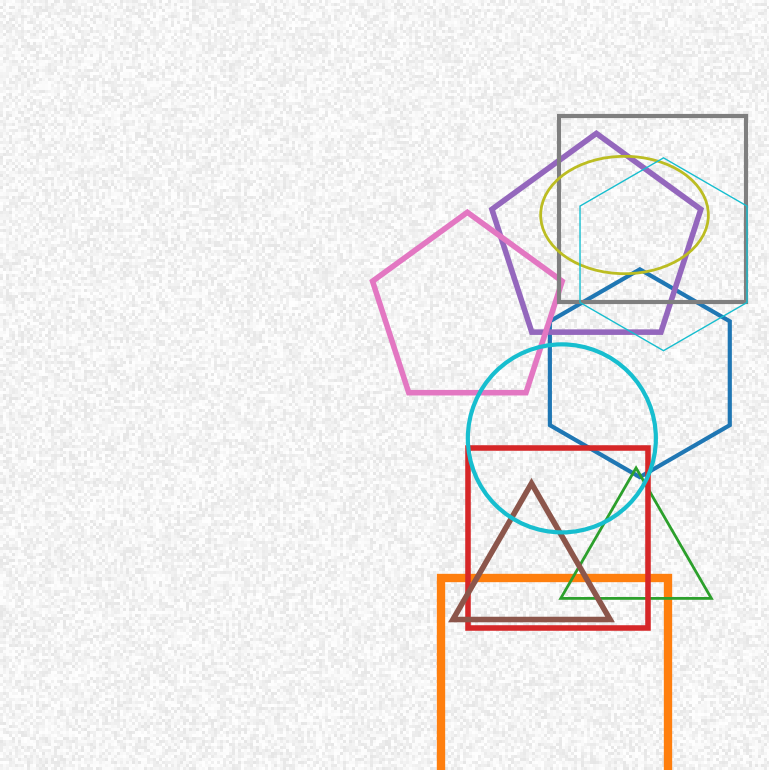[{"shape": "hexagon", "thickness": 1.5, "radius": 0.67, "center": [0.831, 0.515]}, {"shape": "square", "thickness": 3, "radius": 0.74, "center": [0.72, 0.102]}, {"shape": "triangle", "thickness": 1, "radius": 0.56, "center": [0.826, 0.279]}, {"shape": "square", "thickness": 2, "radius": 0.58, "center": [0.725, 0.301]}, {"shape": "pentagon", "thickness": 2, "radius": 0.71, "center": [0.774, 0.684]}, {"shape": "triangle", "thickness": 2, "radius": 0.59, "center": [0.69, 0.254]}, {"shape": "pentagon", "thickness": 2, "radius": 0.65, "center": [0.607, 0.595]}, {"shape": "square", "thickness": 1.5, "radius": 0.6, "center": [0.847, 0.728]}, {"shape": "oval", "thickness": 1, "radius": 0.54, "center": [0.811, 0.721]}, {"shape": "hexagon", "thickness": 0.5, "radius": 0.63, "center": [0.862, 0.67]}, {"shape": "circle", "thickness": 1.5, "radius": 0.61, "center": [0.73, 0.431]}]